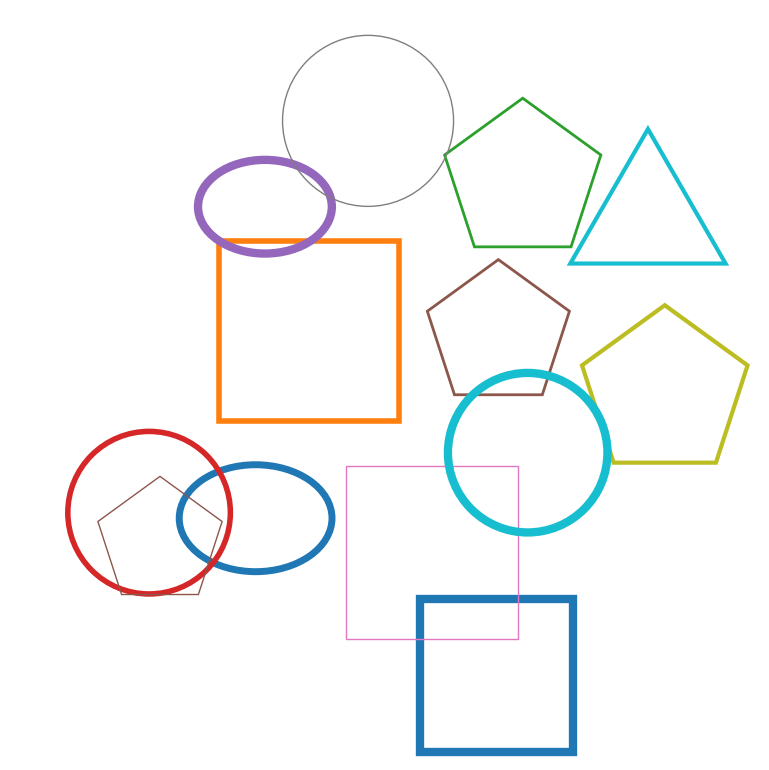[{"shape": "square", "thickness": 3, "radius": 0.5, "center": [0.645, 0.123]}, {"shape": "oval", "thickness": 2.5, "radius": 0.5, "center": [0.332, 0.327]}, {"shape": "square", "thickness": 2, "radius": 0.58, "center": [0.401, 0.571]}, {"shape": "pentagon", "thickness": 1, "radius": 0.53, "center": [0.679, 0.766]}, {"shape": "circle", "thickness": 2, "radius": 0.53, "center": [0.194, 0.334]}, {"shape": "oval", "thickness": 3, "radius": 0.43, "center": [0.344, 0.732]}, {"shape": "pentagon", "thickness": 1, "radius": 0.49, "center": [0.647, 0.566]}, {"shape": "pentagon", "thickness": 0.5, "radius": 0.42, "center": [0.208, 0.297]}, {"shape": "square", "thickness": 0.5, "radius": 0.56, "center": [0.561, 0.282]}, {"shape": "circle", "thickness": 0.5, "radius": 0.56, "center": [0.478, 0.843]}, {"shape": "pentagon", "thickness": 1.5, "radius": 0.57, "center": [0.863, 0.491]}, {"shape": "triangle", "thickness": 1.5, "radius": 0.58, "center": [0.841, 0.716]}, {"shape": "circle", "thickness": 3, "radius": 0.52, "center": [0.685, 0.412]}]